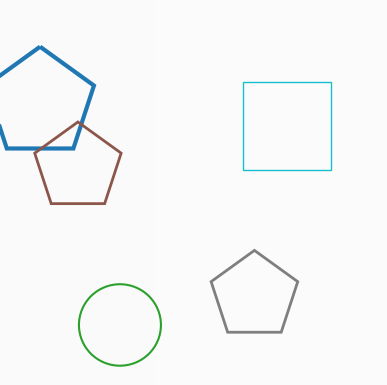[{"shape": "pentagon", "thickness": 3, "radius": 0.73, "center": [0.103, 0.733]}, {"shape": "circle", "thickness": 1.5, "radius": 0.53, "center": [0.31, 0.156]}, {"shape": "pentagon", "thickness": 2, "radius": 0.59, "center": [0.201, 0.566]}, {"shape": "pentagon", "thickness": 2, "radius": 0.59, "center": [0.657, 0.232]}, {"shape": "square", "thickness": 1, "radius": 0.57, "center": [0.741, 0.673]}]